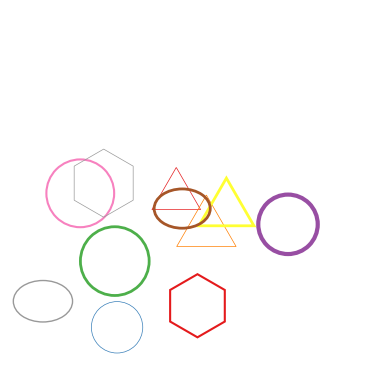[{"shape": "hexagon", "thickness": 1.5, "radius": 0.41, "center": [0.513, 0.206]}, {"shape": "triangle", "thickness": 0.5, "radius": 0.36, "center": [0.458, 0.492]}, {"shape": "circle", "thickness": 0.5, "radius": 0.33, "center": [0.304, 0.15]}, {"shape": "circle", "thickness": 2, "radius": 0.45, "center": [0.298, 0.322]}, {"shape": "circle", "thickness": 3, "radius": 0.39, "center": [0.748, 0.417]}, {"shape": "triangle", "thickness": 0.5, "radius": 0.45, "center": [0.536, 0.404]}, {"shape": "triangle", "thickness": 2, "radius": 0.41, "center": [0.588, 0.455]}, {"shape": "oval", "thickness": 2, "radius": 0.36, "center": [0.473, 0.458]}, {"shape": "circle", "thickness": 1.5, "radius": 0.44, "center": [0.208, 0.498]}, {"shape": "hexagon", "thickness": 0.5, "radius": 0.44, "center": [0.269, 0.524]}, {"shape": "oval", "thickness": 1, "radius": 0.38, "center": [0.112, 0.218]}]